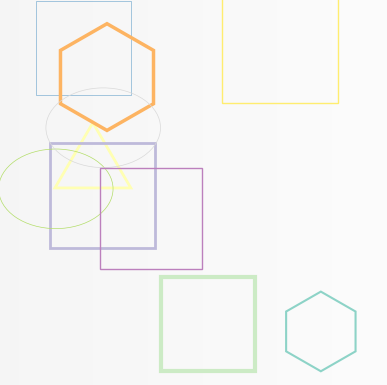[{"shape": "hexagon", "thickness": 1.5, "radius": 0.52, "center": [0.828, 0.139]}, {"shape": "triangle", "thickness": 2, "radius": 0.57, "center": [0.24, 0.568]}, {"shape": "square", "thickness": 2, "radius": 0.68, "center": [0.264, 0.492]}, {"shape": "square", "thickness": 0.5, "radius": 0.61, "center": [0.216, 0.876]}, {"shape": "hexagon", "thickness": 2.5, "radius": 0.69, "center": [0.276, 0.8]}, {"shape": "oval", "thickness": 0.5, "radius": 0.74, "center": [0.144, 0.51]}, {"shape": "oval", "thickness": 0.5, "radius": 0.74, "center": [0.266, 0.668]}, {"shape": "square", "thickness": 1, "radius": 0.66, "center": [0.389, 0.433]}, {"shape": "square", "thickness": 3, "radius": 0.61, "center": [0.536, 0.16]}, {"shape": "square", "thickness": 1, "radius": 0.75, "center": [0.723, 0.881]}]